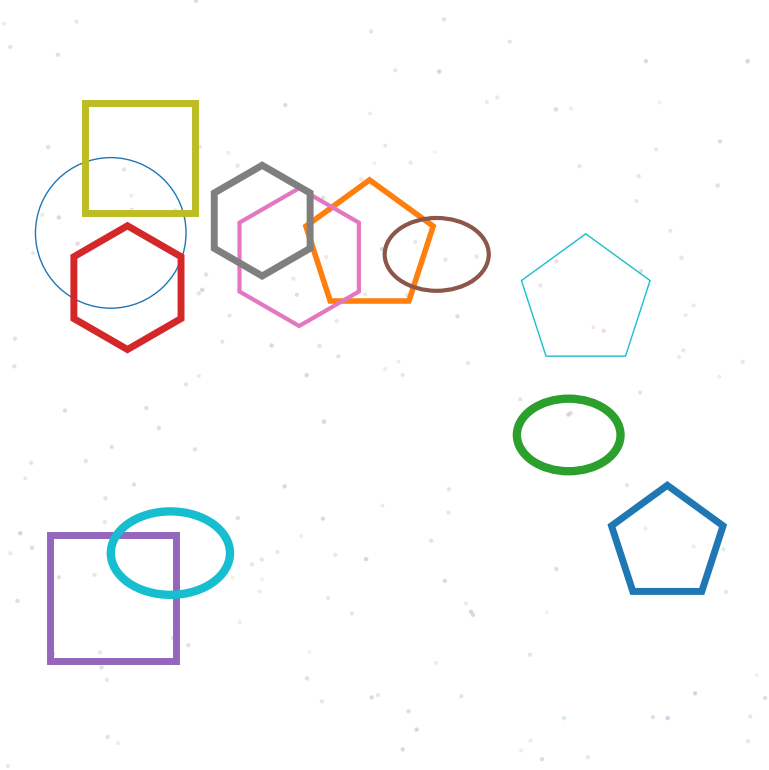[{"shape": "circle", "thickness": 0.5, "radius": 0.49, "center": [0.144, 0.698]}, {"shape": "pentagon", "thickness": 2.5, "radius": 0.38, "center": [0.867, 0.294]}, {"shape": "pentagon", "thickness": 2, "radius": 0.43, "center": [0.48, 0.679]}, {"shape": "oval", "thickness": 3, "radius": 0.34, "center": [0.739, 0.435]}, {"shape": "hexagon", "thickness": 2.5, "radius": 0.4, "center": [0.166, 0.626]}, {"shape": "square", "thickness": 2.5, "radius": 0.41, "center": [0.147, 0.224]}, {"shape": "oval", "thickness": 1.5, "radius": 0.34, "center": [0.567, 0.67]}, {"shape": "hexagon", "thickness": 1.5, "radius": 0.45, "center": [0.389, 0.666]}, {"shape": "hexagon", "thickness": 2.5, "radius": 0.36, "center": [0.34, 0.713]}, {"shape": "square", "thickness": 2.5, "radius": 0.36, "center": [0.182, 0.795]}, {"shape": "oval", "thickness": 3, "radius": 0.39, "center": [0.221, 0.282]}, {"shape": "pentagon", "thickness": 0.5, "radius": 0.44, "center": [0.761, 0.609]}]